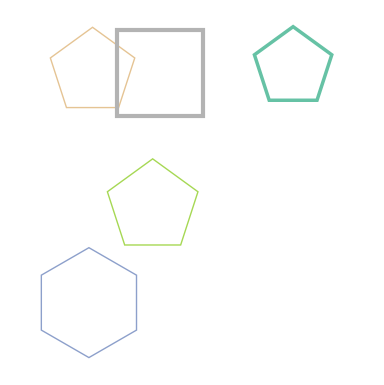[{"shape": "pentagon", "thickness": 2.5, "radius": 0.53, "center": [0.761, 0.825]}, {"shape": "hexagon", "thickness": 1, "radius": 0.71, "center": [0.231, 0.214]}, {"shape": "pentagon", "thickness": 1, "radius": 0.62, "center": [0.397, 0.464]}, {"shape": "pentagon", "thickness": 1, "radius": 0.58, "center": [0.24, 0.814]}, {"shape": "square", "thickness": 3, "radius": 0.56, "center": [0.415, 0.81]}]